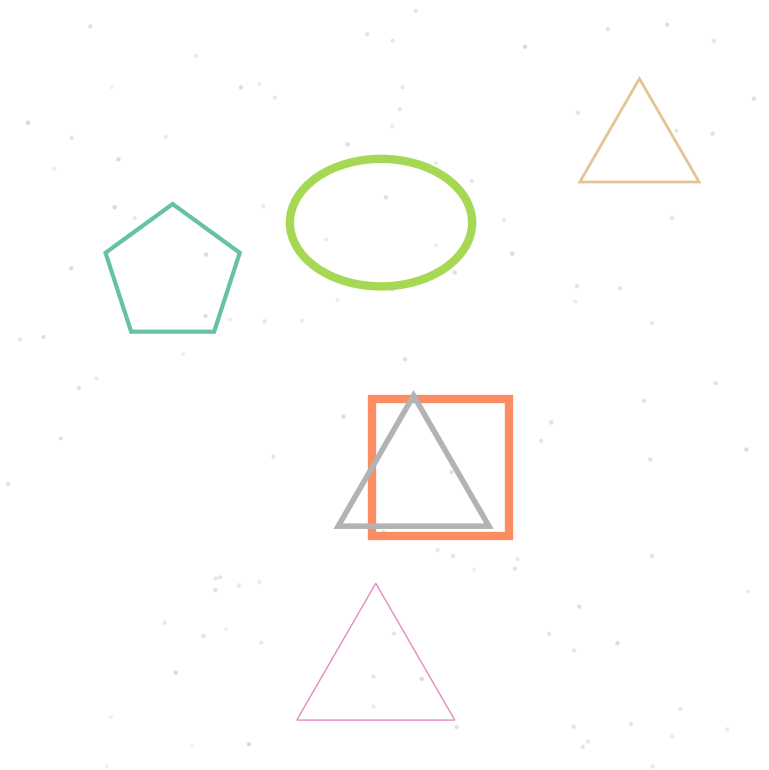[{"shape": "pentagon", "thickness": 1.5, "radius": 0.46, "center": [0.224, 0.643]}, {"shape": "square", "thickness": 3, "radius": 0.44, "center": [0.572, 0.393]}, {"shape": "triangle", "thickness": 0.5, "radius": 0.59, "center": [0.488, 0.124]}, {"shape": "oval", "thickness": 3, "radius": 0.59, "center": [0.495, 0.711]}, {"shape": "triangle", "thickness": 1, "radius": 0.45, "center": [0.83, 0.808]}, {"shape": "triangle", "thickness": 2, "radius": 0.57, "center": [0.537, 0.373]}]